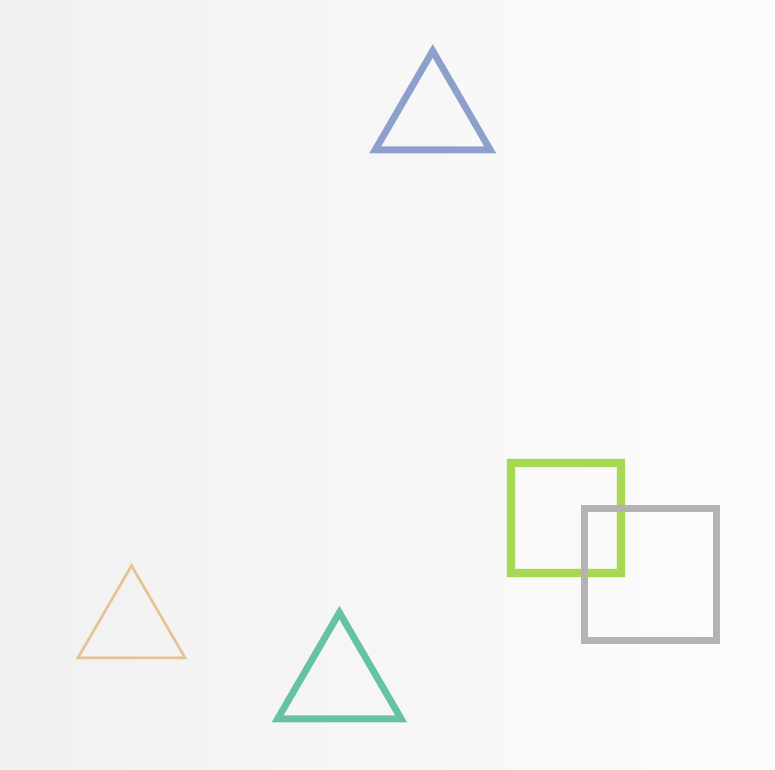[{"shape": "triangle", "thickness": 2.5, "radius": 0.46, "center": [0.438, 0.112]}, {"shape": "triangle", "thickness": 2.5, "radius": 0.43, "center": [0.558, 0.848]}, {"shape": "square", "thickness": 3, "radius": 0.36, "center": [0.73, 0.327]}, {"shape": "triangle", "thickness": 1, "radius": 0.4, "center": [0.17, 0.186]}, {"shape": "square", "thickness": 2.5, "radius": 0.43, "center": [0.839, 0.254]}]